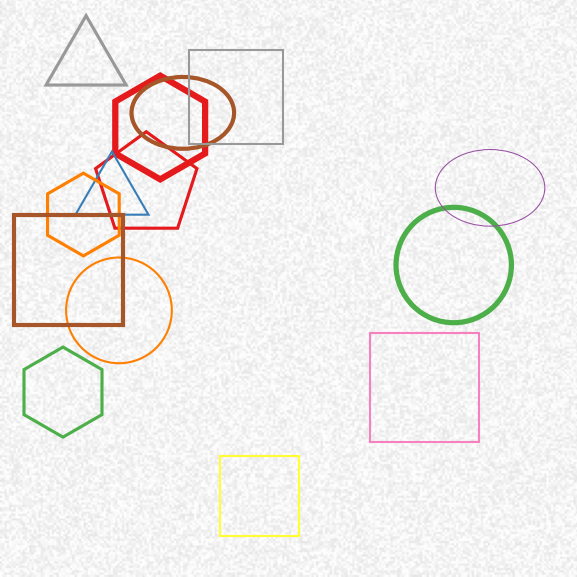[{"shape": "hexagon", "thickness": 3, "radius": 0.45, "center": [0.277, 0.778]}, {"shape": "pentagon", "thickness": 1.5, "radius": 0.46, "center": [0.253, 0.679]}, {"shape": "triangle", "thickness": 1, "radius": 0.36, "center": [0.194, 0.664]}, {"shape": "circle", "thickness": 2.5, "radius": 0.5, "center": [0.786, 0.54]}, {"shape": "hexagon", "thickness": 1.5, "radius": 0.39, "center": [0.109, 0.32]}, {"shape": "oval", "thickness": 0.5, "radius": 0.47, "center": [0.849, 0.674]}, {"shape": "circle", "thickness": 1, "radius": 0.46, "center": [0.206, 0.462]}, {"shape": "hexagon", "thickness": 1.5, "radius": 0.36, "center": [0.144, 0.628]}, {"shape": "square", "thickness": 1, "radius": 0.34, "center": [0.45, 0.14]}, {"shape": "square", "thickness": 2, "radius": 0.47, "center": [0.119, 0.532]}, {"shape": "oval", "thickness": 2, "radius": 0.44, "center": [0.317, 0.804]}, {"shape": "square", "thickness": 1, "radius": 0.47, "center": [0.736, 0.328]}, {"shape": "square", "thickness": 1, "radius": 0.41, "center": [0.408, 0.831]}, {"shape": "triangle", "thickness": 1.5, "radius": 0.4, "center": [0.149, 0.892]}]